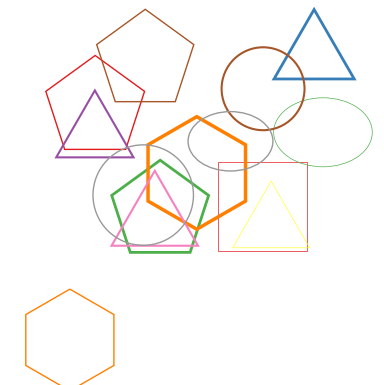[{"shape": "pentagon", "thickness": 1, "radius": 0.67, "center": [0.247, 0.721]}, {"shape": "square", "thickness": 0.5, "radius": 0.58, "center": [0.682, 0.463]}, {"shape": "triangle", "thickness": 2, "radius": 0.6, "center": [0.816, 0.855]}, {"shape": "pentagon", "thickness": 2, "radius": 0.66, "center": [0.416, 0.452]}, {"shape": "oval", "thickness": 0.5, "radius": 0.64, "center": [0.839, 0.656]}, {"shape": "triangle", "thickness": 1.5, "radius": 0.58, "center": [0.246, 0.649]}, {"shape": "hexagon", "thickness": 2.5, "radius": 0.73, "center": [0.511, 0.551]}, {"shape": "hexagon", "thickness": 1, "radius": 0.66, "center": [0.181, 0.117]}, {"shape": "triangle", "thickness": 0.5, "radius": 0.58, "center": [0.704, 0.414]}, {"shape": "pentagon", "thickness": 1, "radius": 0.66, "center": [0.377, 0.843]}, {"shape": "circle", "thickness": 1.5, "radius": 0.54, "center": [0.683, 0.769]}, {"shape": "triangle", "thickness": 1.5, "radius": 0.65, "center": [0.402, 0.427]}, {"shape": "oval", "thickness": 1, "radius": 0.55, "center": [0.599, 0.633]}, {"shape": "circle", "thickness": 1, "radius": 0.65, "center": [0.372, 0.493]}]